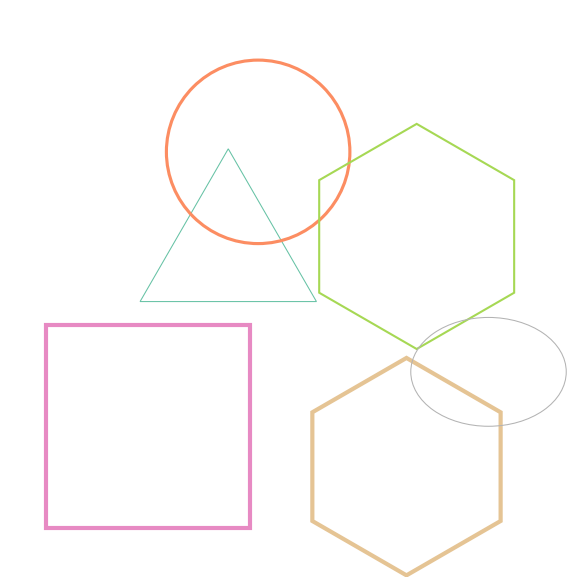[{"shape": "triangle", "thickness": 0.5, "radius": 0.88, "center": [0.395, 0.565]}, {"shape": "circle", "thickness": 1.5, "radius": 0.79, "center": [0.447, 0.736]}, {"shape": "square", "thickness": 2, "radius": 0.88, "center": [0.256, 0.26]}, {"shape": "hexagon", "thickness": 1, "radius": 0.97, "center": [0.722, 0.59]}, {"shape": "hexagon", "thickness": 2, "radius": 0.94, "center": [0.704, 0.191]}, {"shape": "oval", "thickness": 0.5, "radius": 0.67, "center": [0.846, 0.355]}]